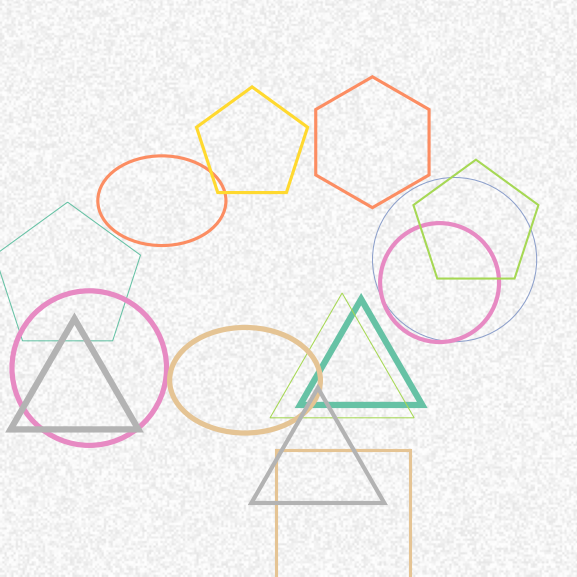[{"shape": "pentagon", "thickness": 0.5, "radius": 0.66, "center": [0.117, 0.516]}, {"shape": "triangle", "thickness": 3, "radius": 0.61, "center": [0.625, 0.359]}, {"shape": "hexagon", "thickness": 1.5, "radius": 0.57, "center": [0.645, 0.753]}, {"shape": "oval", "thickness": 1.5, "radius": 0.55, "center": [0.28, 0.652]}, {"shape": "circle", "thickness": 0.5, "radius": 0.71, "center": [0.787, 0.55]}, {"shape": "circle", "thickness": 2.5, "radius": 0.67, "center": [0.155, 0.362]}, {"shape": "circle", "thickness": 2, "radius": 0.51, "center": [0.761, 0.51]}, {"shape": "triangle", "thickness": 0.5, "radius": 0.72, "center": [0.592, 0.348]}, {"shape": "pentagon", "thickness": 1, "radius": 0.57, "center": [0.824, 0.609]}, {"shape": "pentagon", "thickness": 1.5, "radius": 0.51, "center": [0.436, 0.748]}, {"shape": "square", "thickness": 1.5, "radius": 0.58, "center": [0.594, 0.103]}, {"shape": "oval", "thickness": 2.5, "radius": 0.65, "center": [0.424, 0.341]}, {"shape": "triangle", "thickness": 3, "radius": 0.64, "center": [0.129, 0.32]}, {"shape": "triangle", "thickness": 2, "radius": 0.66, "center": [0.55, 0.195]}]